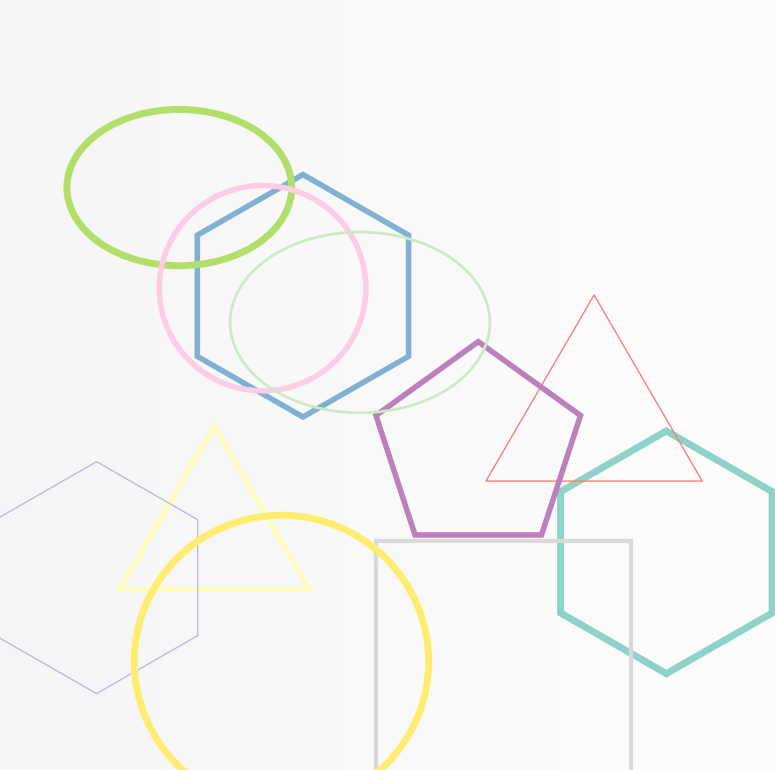[{"shape": "hexagon", "thickness": 2.5, "radius": 0.79, "center": [0.86, 0.283]}, {"shape": "triangle", "thickness": 1.5, "radius": 0.71, "center": [0.276, 0.305]}, {"shape": "hexagon", "thickness": 0.5, "radius": 0.75, "center": [0.125, 0.25]}, {"shape": "triangle", "thickness": 0.5, "radius": 0.81, "center": [0.767, 0.456]}, {"shape": "hexagon", "thickness": 2, "radius": 0.79, "center": [0.391, 0.616]}, {"shape": "oval", "thickness": 2.5, "radius": 0.73, "center": [0.231, 0.756]}, {"shape": "circle", "thickness": 2, "radius": 0.67, "center": [0.339, 0.626]}, {"shape": "square", "thickness": 1.5, "radius": 0.82, "center": [0.649, 0.133]}, {"shape": "pentagon", "thickness": 2, "radius": 0.69, "center": [0.617, 0.418]}, {"shape": "oval", "thickness": 1, "radius": 0.84, "center": [0.465, 0.581]}, {"shape": "circle", "thickness": 2.5, "radius": 0.95, "center": [0.363, 0.141]}]